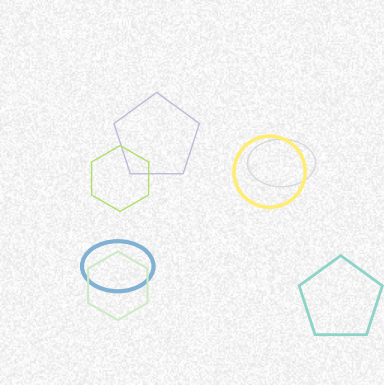[{"shape": "pentagon", "thickness": 2, "radius": 0.57, "center": [0.885, 0.223]}, {"shape": "pentagon", "thickness": 1, "radius": 0.58, "center": [0.407, 0.643]}, {"shape": "oval", "thickness": 3, "radius": 0.46, "center": [0.306, 0.308]}, {"shape": "hexagon", "thickness": 1, "radius": 0.43, "center": [0.312, 0.536]}, {"shape": "oval", "thickness": 1, "radius": 0.44, "center": [0.731, 0.577]}, {"shape": "hexagon", "thickness": 1.5, "radius": 0.45, "center": [0.306, 0.258]}, {"shape": "circle", "thickness": 2.5, "radius": 0.46, "center": [0.7, 0.554]}]